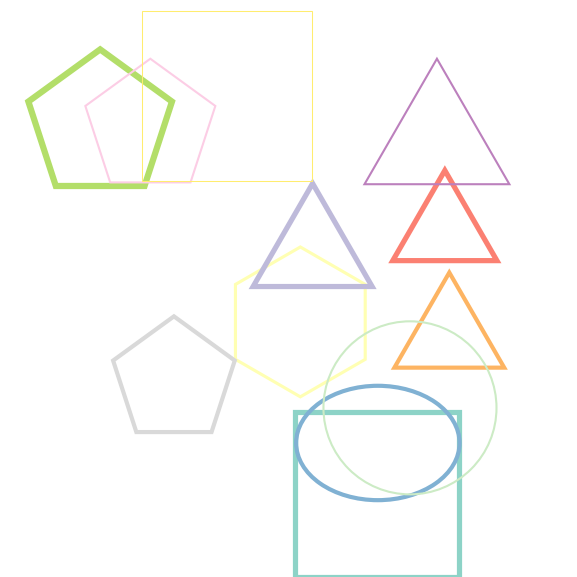[{"shape": "square", "thickness": 2.5, "radius": 0.71, "center": [0.653, 0.143]}, {"shape": "hexagon", "thickness": 1.5, "radius": 0.65, "center": [0.52, 0.442]}, {"shape": "triangle", "thickness": 2.5, "radius": 0.59, "center": [0.541, 0.562]}, {"shape": "triangle", "thickness": 2.5, "radius": 0.52, "center": [0.77, 0.6]}, {"shape": "oval", "thickness": 2, "radius": 0.71, "center": [0.654, 0.232]}, {"shape": "triangle", "thickness": 2, "radius": 0.55, "center": [0.778, 0.417]}, {"shape": "pentagon", "thickness": 3, "radius": 0.65, "center": [0.173, 0.783]}, {"shape": "pentagon", "thickness": 1, "radius": 0.59, "center": [0.26, 0.779]}, {"shape": "pentagon", "thickness": 2, "radius": 0.55, "center": [0.301, 0.341]}, {"shape": "triangle", "thickness": 1, "radius": 0.72, "center": [0.757, 0.753]}, {"shape": "circle", "thickness": 1, "radius": 0.75, "center": [0.71, 0.293]}, {"shape": "square", "thickness": 0.5, "radius": 0.73, "center": [0.393, 0.833]}]